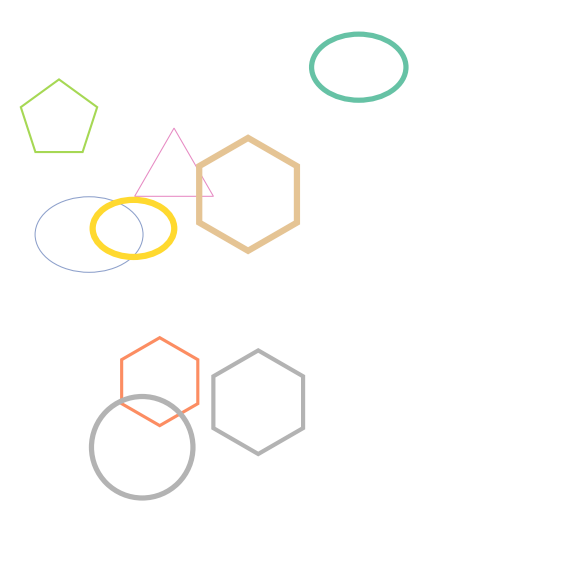[{"shape": "oval", "thickness": 2.5, "radius": 0.41, "center": [0.621, 0.883]}, {"shape": "hexagon", "thickness": 1.5, "radius": 0.38, "center": [0.277, 0.338]}, {"shape": "oval", "thickness": 0.5, "radius": 0.47, "center": [0.154, 0.593]}, {"shape": "triangle", "thickness": 0.5, "radius": 0.39, "center": [0.301, 0.699]}, {"shape": "pentagon", "thickness": 1, "radius": 0.35, "center": [0.102, 0.792]}, {"shape": "oval", "thickness": 3, "radius": 0.35, "center": [0.231, 0.604]}, {"shape": "hexagon", "thickness": 3, "radius": 0.49, "center": [0.43, 0.663]}, {"shape": "circle", "thickness": 2.5, "radius": 0.44, "center": [0.246, 0.225]}, {"shape": "hexagon", "thickness": 2, "radius": 0.45, "center": [0.447, 0.303]}]